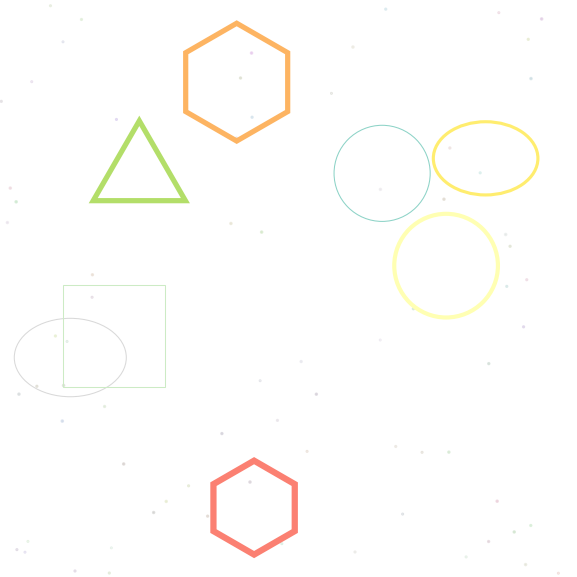[{"shape": "circle", "thickness": 0.5, "radius": 0.42, "center": [0.662, 0.699]}, {"shape": "circle", "thickness": 2, "radius": 0.45, "center": [0.772, 0.539]}, {"shape": "hexagon", "thickness": 3, "radius": 0.41, "center": [0.44, 0.12]}, {"shape": "hexagon", "thickness": 2.5, "radius": 0.51, "center": [0.41, 0.857]}, {"shape": "triangle", "thickness": 2.5, "radius": 0.46, "center": [0.241, 0.698]}, {"shape": "oval", "thickness": 0.5, "radius": 0.48, "center": [0.122, 0.38]}, {"shape": "square", "thickness": 0.5, "radius": 0.44, "center": [0.197, 0.417]}, {"shape": "oval", "thickness": 1.5, "radius": 0.45, "center": [0.841, 0.725]}]